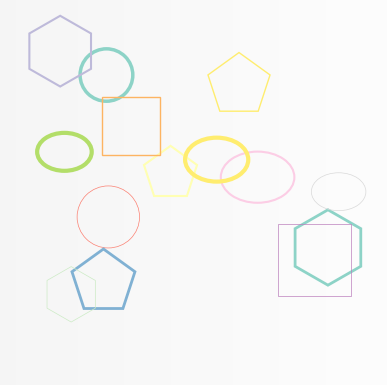[{"shape": "hexagon", "thickness": 2, "radius": 0.49, "center": [0.846, 0.357]}, {"shape": "circle", "thickness": 2.5, "radius": 0.34, "center": [0.275, 0.805]}, {"shape": "pentagon", "thickness": 1.5, "radius": 0.36, "center": [0.44, 0.549]}, {"shape": "hexagon", "thickness": 1.5, "radius": 0.46, "center": [0.155, 0.867]}, {"shape": "circle", "thickness": 0.5, "radius": 0.4, "center": [0.28, 0.437]}, {"shape": "pentagon", "thickness": 2, "radius": 0.43, "center": [0.267, 0.268]}, {"shape": "square", "thickness": 1, "radius": 0.38, "center": [0.338, 0.673]}, {"shape": "oval", "thickness": 3, "radius": 0.35, "center": [0.166, 0.606]}, {"shape": "oval", "thickness": 1.5, "radius": 0.47, "center": [0.665, 0.54]}, {"shape": "oval", "thickness": 0.5, "radius": 0.35, "center": [0.874, 0.502]}, {"shape": "square", "thickness": 0.5, "radius": 0.47, "center": [0.812, 0.324]}, {"shape": "hexagon", "thickness": 0.5, "radius": 0.36, "center": [0.184, 0.236]}, {"shape": "oval", "thickness": 3, "radius": 0.41, "center": [0.559, 0.585]}, {"shape": "pentagon", "thickness": 1, "radius": 0.42, "center": [0.617, 0.779]}]